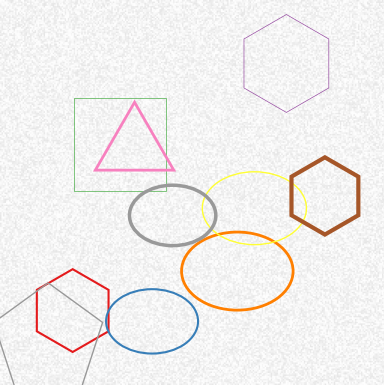[{"shape": "hexagon", "thickness": 1.5, "radius": 0.54, "center": [0.189, 0.193]}, {"shape": "oval", "thickness": 1.5, "radius": 0.6, "center": [0.395, 0.165]}, {"shape": "square", "thickness": 0.5, "radius": 0.6, "center": [0.312, 0.625]}, {"shape": "hexagon", "thickness": 0.5, "radius": 0.64, "center": [0.744, 0.835]}, {"shape": "oval", "thickness": 2, "radius": 0.72, "center": [0.616, 0.296]}, {"shape": "oval", "thickness": 1, "radius": 0.68, "center": [0.661, 0.459]}, {"shape": "hexagon", "thickness": 3, "radius": 0.5, "center": [0.844, 0.491]}, {"shape": "triangle", "thickness": 2, "radius": 0.59, "center": [0.349, 0.617]}, {"shape": "oval", "thickness": 2.5, "radius": 0.56, "center": [0.448, 0.44]}, {"shape": "pentagon", "thickness": 1, "radius": 0.74, "center": [0.125, 0.117]}]